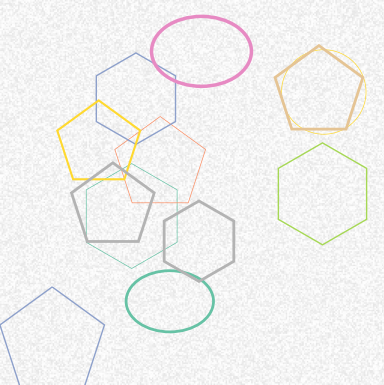[{"shape": "oval", "thickness": 2, "radius": 0.57, "center": [0.441, 0.217]}, {"shape": "hexagon", "thickness": 0.5, "radius": 0.68, "center": [0.342, 0.439]}, {"shape": "pentagon", "thickness": 0.5, "radius": 0.62, "center": [0.416, 0.573]}, {"shape": "pentagon", "thickness": 1, "radius": 0.71, "center": [0.136, 0.112]}, {"shape": "hexagon", "thickness": 1, "radius": 0.59, "center": [0.353, 0.744]}, {"shape": "oval", "thickness": 2.5, "radius": 0.65, "center": [0.523, 0.867]}, {"shape": "hexagon", "thickness": 1, "radius": 0.66, "center": [0.838, 0.496]}, {"shape": "pentagon", "thickness": 1.5, "radius": 0.57, "center": [0.256, 0.626]}, {"shape": "circle", "thickness": 0.5, "radius": 0.55, "center": [0.841, 0.761]}, {"shape": "pentagon", "thickness": 2, "radius": 0.6, "center": [0.828, 0.762]}, {"shape": "hexagon", "thickness": 2, "radius": 0.52, "center": [0.517, 0.374]}, {"shape": "pentagon", "thickness": 2, "radius": 0.56, "center": [0.293, 0.464]}]